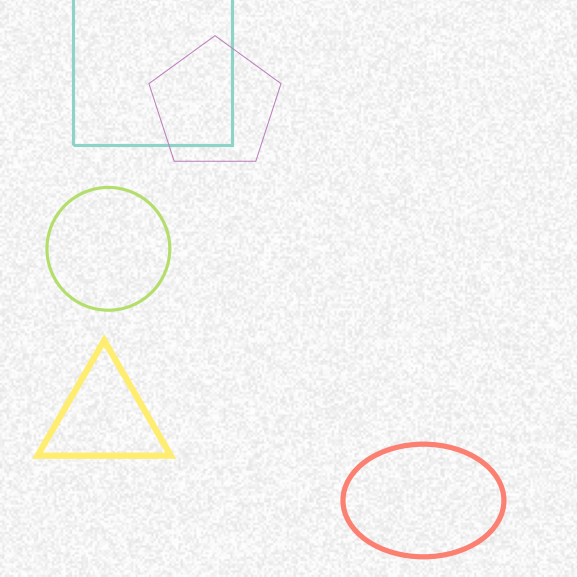[{"shape": "square", "thickness": 1.5, "radius": 0.69, "center": [0.264, 0.885]}, {"shape": "oval", "thickness": 2.5, "radius": 0.7, "center": [0.733, 0.132]}, {"shape": "circle", "thickness": 1.5, "radius": 0.53, "center": [0.188, 0.568]}, {"shape": "pentagon", "thickness": 0.5, "radius": 0.6, "center": [0.372, 0.817]}, {"shape": "triangle", "thickness": 3, "radius": 0.67, "center": [0.18, 0.277]}]